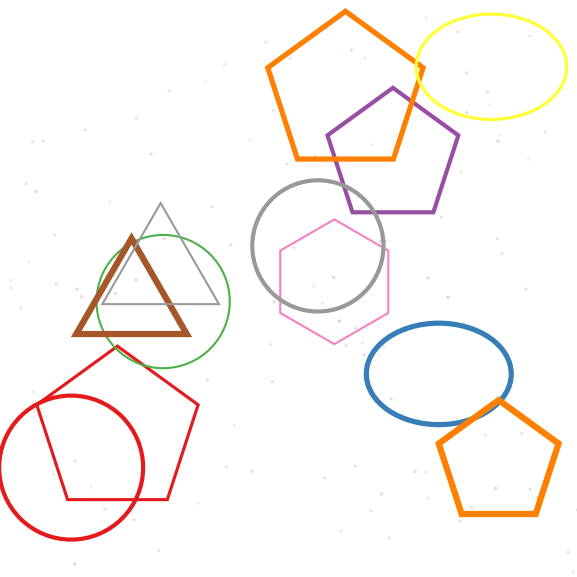[{"shape": "pentagon", "thickness": 1.5, "radius": 0.73, "center": [0.203, 0.253]}, {"shape": "circle", "thickness": 2, "radius": 0.62, "center": [0.123, 0.189]}, {"shape": "oval", "thickness": 2.5, "radius": 0.63, "center": [0.76, 0.352]}, {"shape": "circle", "thickness": 1, "radius": 0.58, "center": [0.283, 0.477]}, {"shape": "pentagon", "thickness": 2, "radius": 0.6, "center": [0.68, 0.728]}, {"shape": "pentagon", "thickness": 2.5, "radius": 0.71, "center": [0.598, 0.838]}, {"shape": "pentagon", "thickness": 3, "radius": 0.55, "center": [0.863, 0.197]}, {"shape": "oval", "thickness": 1.5, "radius": 0.65, "center": [0.851, 0.883]}, {"shape": "triangle", "thickness": 3, "radius": 0.55, "center": [0.228, 0.476]}, {"shape": "hexagon", "thickness": 1, "radius": 0.54, "center": [0.579, 0.511]}, {"shape": "triangle", "thickness": 1, "radius": 0.58, "center": [0.278, 0.531]}, {"shape": "circle", "thickness": 2, "radius": 0.57, "center": [0.55, 0.573]}]